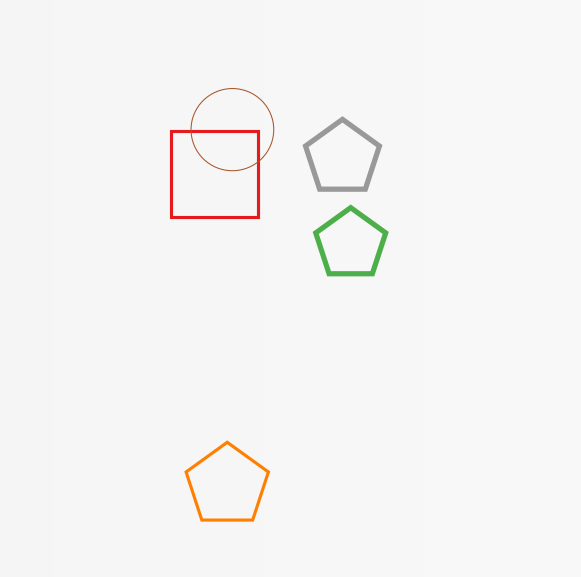[{"shape": "square", "thickness": 1.5, "radius": 0.38, "center": [0.369, 0.698]}, {"shape": "pentagon", "thickness": 2.5, "radius": 0.32, "center": [0.603, 0.576]}, {"shape": "pentagon", "thickness": 1.5, "radius": 0.37, "center": [0.391, 0.159]}, {"shape": "circle", "thickness": 0.5, "radius": 0.36, "center": [0.4, 0.775]}, {"shape": "pentagon", "thickness": 2.5, "radius": 0.33, "center": [0.589, 0.726]}]